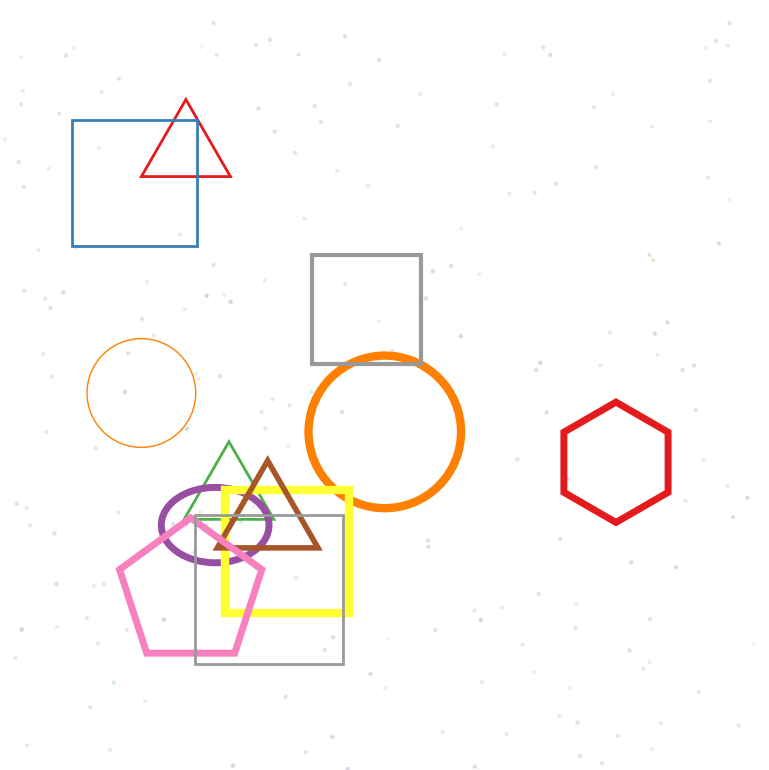[{"shape": "hexagon", "thickness": 2.5, "radius": 0.39, "center": [0.8, 0.4]}, {"shape": "triangle", "thickness": 1, "radius": 0.33, "center": [0.241, 0.804]}, {"shape": "square", "thickness": 1, "radius": 0.41, "center": [0.175, 0.762]}, {"shape": "triangle", "thickness": 1, "radius": 0.34, "center": [0.297, 0.359]}, {"shape": "oval", "thickness": 2.5, "radius": 0.35, "center": [0.279, 0.318]}, {"shape": "circle", "thickness": 3, "radius": 0.5, "center": [0.5, 0.439]}, {"shape": "circle", "thickness": 0.5, "radius": 0.35, "center": [0.184, 0.49]}, {"shape": "square", "thickness": 3, "radius": 0.4, "center": [0.373, 0.284]}, {"shape": "triangle", "thickness": 2, "radius": 0.38, "center": [0.348, 0.326]}, {"shape": "pentagon", "thickness": 2.5, "radius": 0.49, "center": [0.248, 0.23]}, {"shape": "square", "thickness": 1, "radius": 0.48, "center": [0.349, 0.234]}, {"shape": "square", "thickness": 1.5, "radius": 0.35, "center": [0.476, 0.598]}]